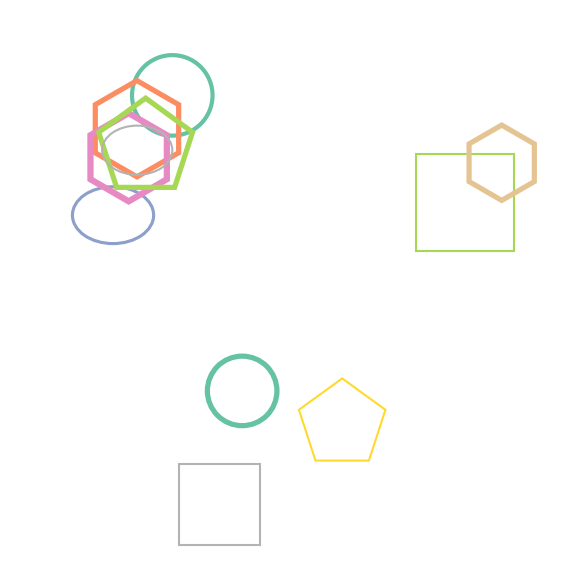[{"shape": "circle", "thickness": 2, "radius": 0.35, "center": [0.298, 0.834]}, {"shape": "circle", "thickness": 2.5, "radius": 0.3, "center": [0.419, 0.322]}, {"shape": "hexagon", "thickness": 2.5, "radius": 0.42, "center": [0.237, 0.776]}, {"shape": "oval", "thickness": 1.5, "radius": 0.35, "center": [0.196, 0.627]}, {"shape": "hexagon", "thickness": 3, "radius": 0.38, "center": [0.223, 0.727]}, {"shape": "pentagon", "thickness": 2.5, "radius": 0.43, "center": [0.252, 0.744]}, {"shape": "square", "thickness": 1, "radius": 0.42, "center": [0.805, 0.648]}, {"shape": "pentagon", "thickness": 1, "radius": 0.39, "center": [0.593, 0.265]}, {"shape": "hexagon", "thickness": 2.5, "radius": 0.33, "center": [0.869, 0.717]}, {"shape": "oval", "thickness": 1, "radius": 0.3, "center": [0.238, 0.739]}, {"shape": "square", "thickness": 1, "radius": 0.35, "center": [0.38, 0.126]}]